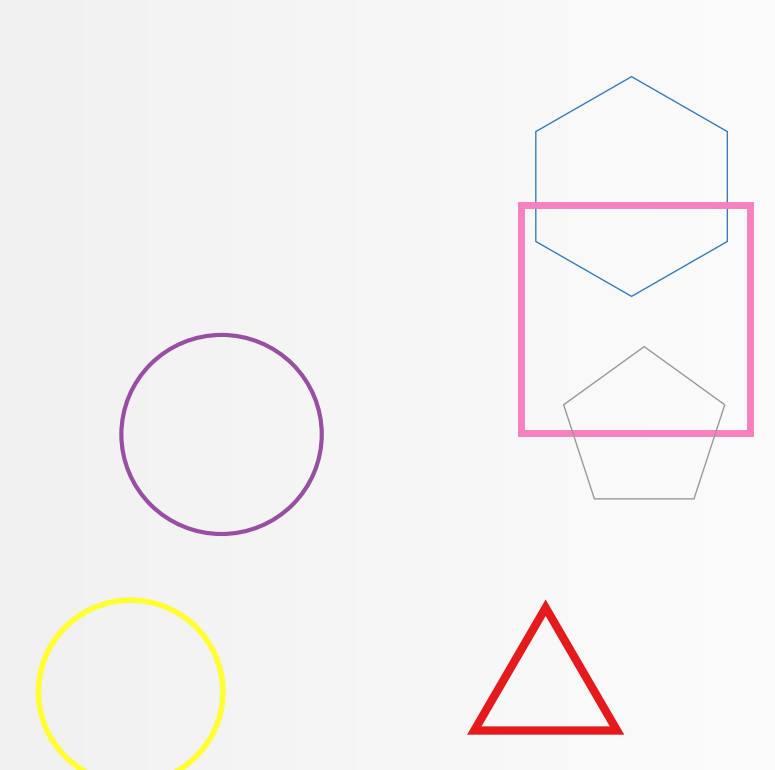[{"shape": "triangle", "thickness": 3, "radius": 0.53, "center": [0.704, 0.104]}, {"shape": "hexagon", "thickness": 0.5, "radius": 0.71, "center": [0.815, 0.758]}, {"shape": "circle", "thickness": 1.5, "radius": 0.65, "center": [0.286, 0.436]}, {"shape": "circle", "thickness": 2, "radius": 0.6, "center": [0.169, 0.102]}, {"shape": "square", "thickness": 2.5, "radius": 0.74, "center": [0.82, 0.586]}, {"shape": "pentagon", "thickness": 0.5, "radius": 0.55, "center": [0.831, 0.441]}]